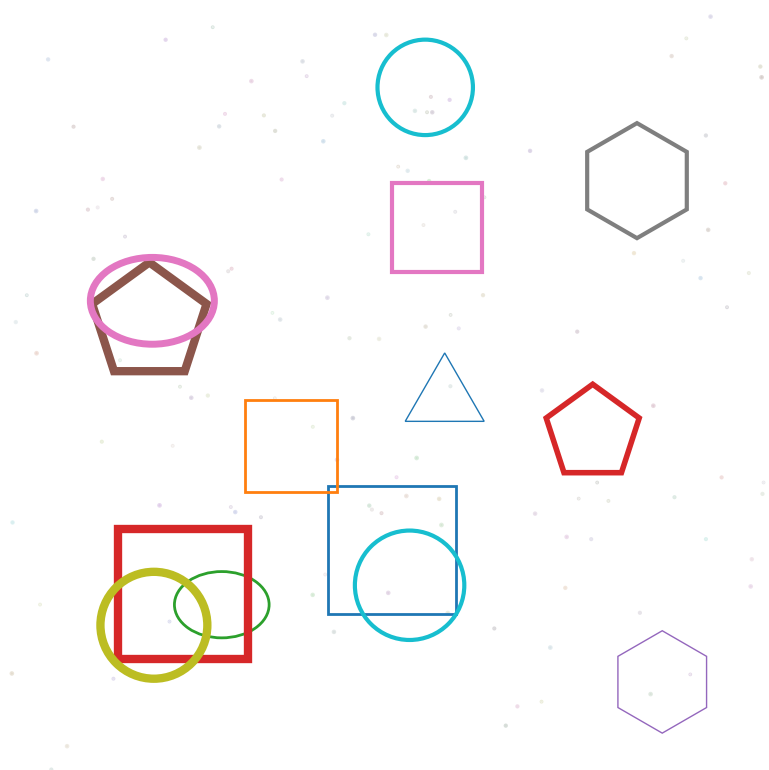[{"shape": "square", "thickness": 1, "radius": 0.42, "center": [0.509, 0.286]}, {"shape": "triangle", "thickness": 0.5, "radius": 0.3, "center": [0.578, 0.482]}, {"shape": "square", "thickness": 1, "radius": 0.3, "center": [0.378, 0.421]}, {"shape": "oval", "thickness": 1, "radius": 0.31, "center": [0.288, 0.215]}, {"shape": "square", "thickness": 3, "radius": 0.42, "center": [0.238, 0.228]}, {"shape": "pentagon", "thickness": 2, "radius": 0.32, "center": [0.77, 0.437]}, {"shape": "hexagon", "thickness": 0.5, "radius": 0.33, "center": [0.86, 0.114]}, {"shape": "pentagon", "thickness": 3, "radius": 0.39, "center": [0.194, 0.581]}, {"shape": "square", "thickness": 1.5, "radius": 0.29, "center": [0.568, 0.705]}, {"shape": "oval", "thickness": 2.5, "radius": 0.4, "center": [0.198, 0.609]}, {"shape": "hexagon", "thickness": 1.5, "radius": 0.37, "center": [0.827, 0.765]}, {"shape": "circle", "thickness": 3, "radius": 0.35, "center": [0.2, 0.188]}, {"shape": "circle", "thickness": 1.5, "radius": 0.31, "center": [0.552, 0.887]}, {"shape": "circle", "thickness": 1.5, "radius": 0.36, "center": [0.532, 0.24]}]